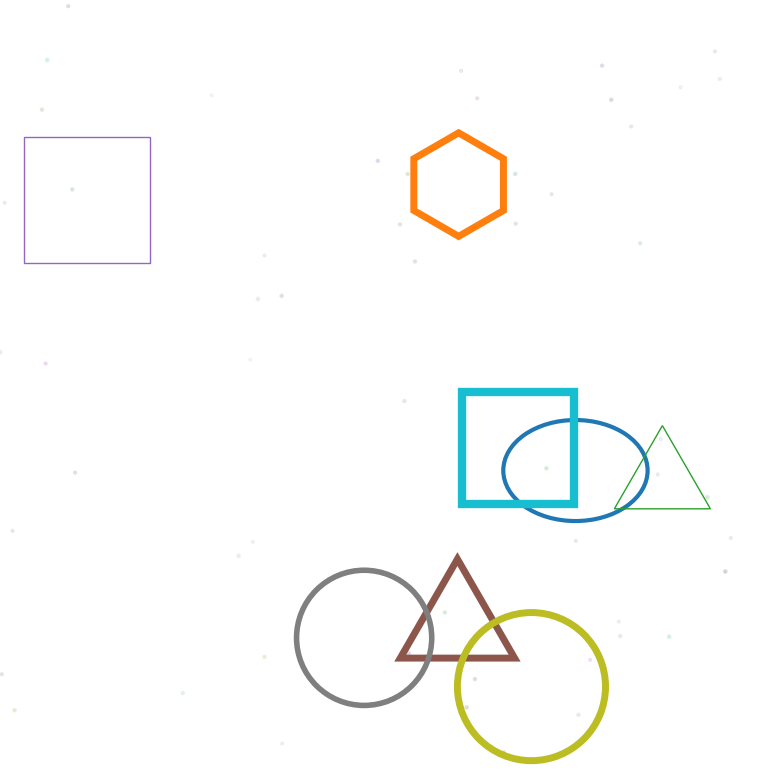[{"shape": "oval", "thickness": 1.5, "radius": 0.47, "center": [0.747, 0.389]}, {"shape": "hexagon", "thickness": 2.5, "radius": 0.34, "center": [0.596, 0.76]}, {"shape": "triangle", "thickness": 0.5, "radius": 0.36, "center": [0.86, 0.375]}, {"shape": "square", "thickness": 0.5, "radius": 0.41, "center": [0.113, 0.74]}, {"shape": "triangle", "thickness": 2.5, "radius": 0.43, "center": [0.594, 0.188]}, {"shape": "circle", "thickness": 2, "radius": 0.44, "center": [0.473, 0.172]}, {"shape": "circle", "thickness": 2.5, "radius": 0.48, "center": [0.69, 0.108]}, {"shape": "square", "thickness": 3, "radius": 0.36, "center": [0.673, 0.418]}]